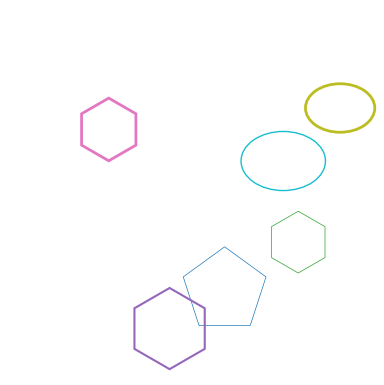[{"shape": "pentagon", "thickness": 0.5, "radius": 0.57, "center": [0.583, 0.246]}, {"shape": "hexagon", "thickness": 0.5, "radius": 0.4, "center": [0.775, 0.371]}, {"shape": "hexagon", "thickness": 1.5, "radius": 0.53, "center": [0.44, 0.147]}, {"shape": "hexagon", "thickness": 2, "radius": 0.41, "center": [0.282, 0.664]}, {"shape": "oval", "thickness": 2, "radius": 0.45, "center": [0.883, 0.719]}, {"shape": "oval", "thickness": 1, "radius": 0.55, "center": [0.736, 0.582]}]